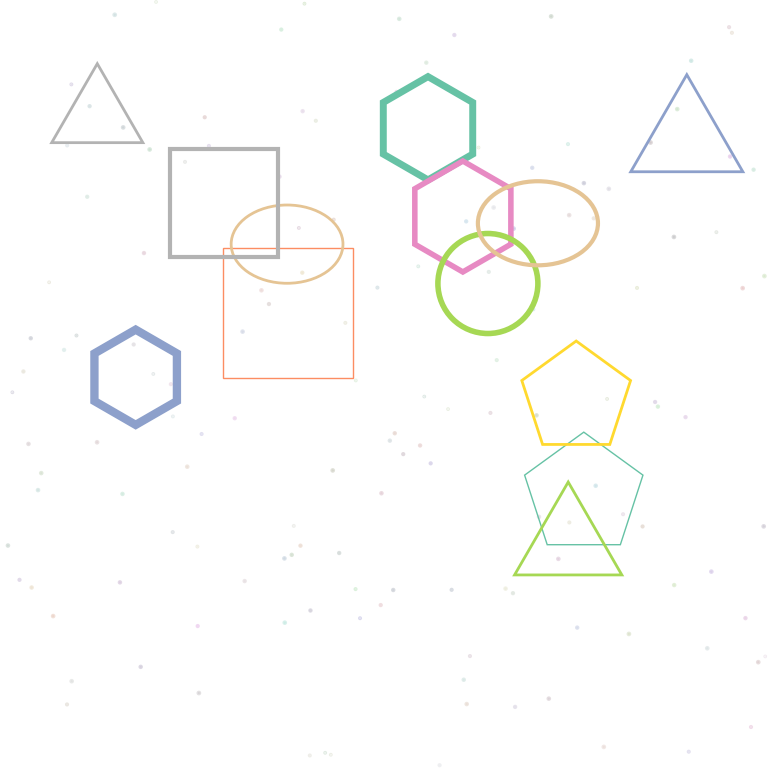[{"shape": "pentagon", "thickness": 0.5, "radius": 0.4, "center": [0.758, 0.358]}, {"shape": "hexagon", "thickness": 2.5, "radius": 0.34, "center": [0.556, 0.833]}, {"shape": "square", "thickness": 0.5, "radius": 0.42, "center": [0.375, 0.593]}, {"shape": "triangle", "thickness": 1, "radius": 0.42, "center": [0.892, 0.819]}, {"shape": "hexagon", "thickness": 3, "radius": 0.31, "center": [0.176, 0.51]}, {"shape": "hexagon", "thickness": 2, "radius": 0.36, "center": [0.601, 0.719]}, {"shape": "circle", "thickness": 2, "radius": 0.32, "center": [0.634, 0.632]}, {"shape": "triangle", "thickness": 1, "radius": 0.4, "center": [0.738, 0.294]}, {"shape": "pentagon", "thickness": 1, "radius": 0.37, "center": [0.748, 0.483]}, {"shape": "oval", "thickness": 1.5, "radius": 0.39, "center": [0.699, 0.71]}, {"shape": "oval", "thickness": 1, "radius": 0.36, "center": [0.373, 0.683]}, {"shape": "square", "thickness": 1.5, "radius": 0.35, "center": [0.291, 0.737]}, {"shape": "triangle", "thickness": 1, "radius": 0.34, "center": [0.126, 0.849]}]